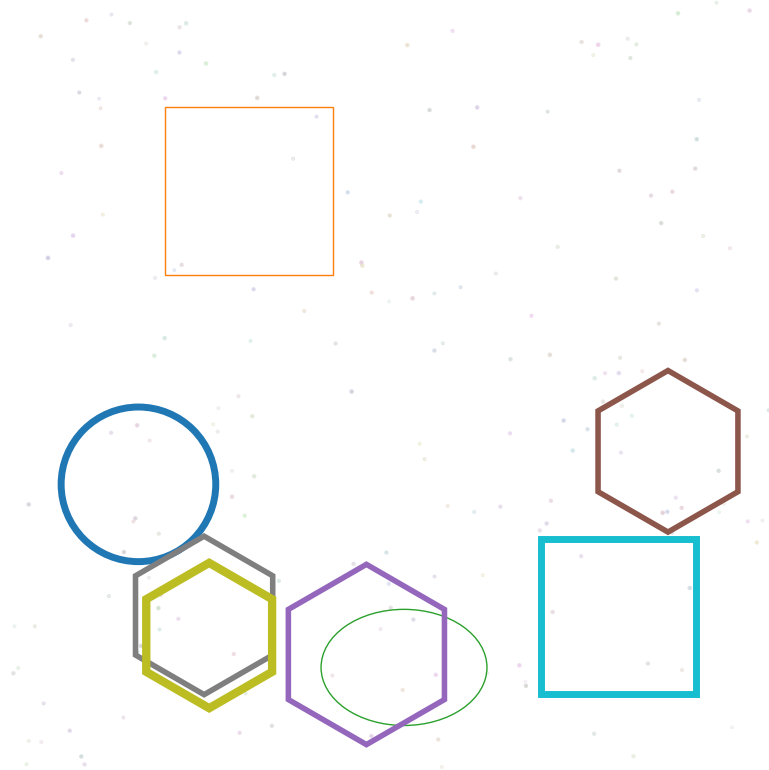[{"shape": "circle", "thickness": 2.5, "radius": 0.5, "center": [0.18, 0.371]}, {"shape": "square", "thickness": 0.5, "radius": 0.55, "center": [0.323, 0.752]}, {"shape": "oval", "thickness": 0.5, "radius": 0.54, "center": [0.525, 0.133]}, {"shape": "hexagon", "thickness": 2, "radius": 0.59, "center": [0.476, 0.15]}, {"shape": "hexagon", "thickness": 2, "radius": 0.52, "center": [0.868, 0.414]}, {"shape": "hexagon", "thickness": 2, "radius": 0.51, "center": [0.265, 0.201]}, {"shape": "hexagon", "thickness": 3, "radius": 0.47, "center": [0.272, 0.175]}, {"shape": "square", "thickness": 2.5, "radius": 0.5, "center": [0.804, 0.2]}]